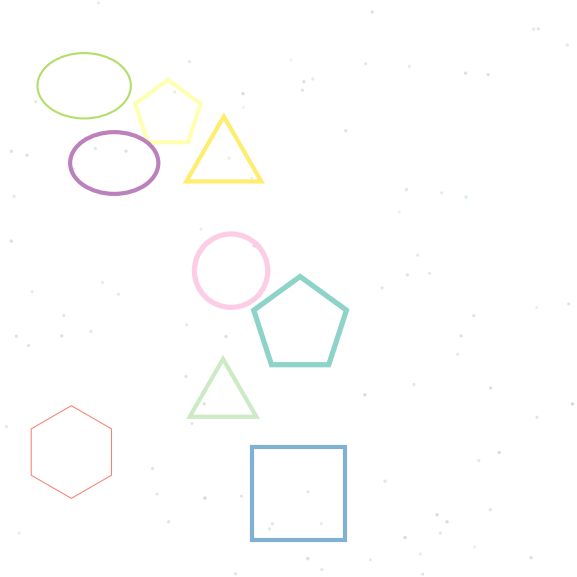[{"shape": "pentagon", "thickness": 2.5, "radius": 0.42, "center": [0.52, 0.436]}, {"shape": "pentagon", "thickness": 2, "radius": 0.3, "center": [0.291, 0.801]}, {"shape": "hexagon", "thickness": 0.5, "radius": 0.4, "center": [0.124, 0.216]}, {"shape": "square", "thickness": 2, "radius": 0.4, "center": [0.517, 0.144]}, {"shape": "oval", "thickness": 1, "radius": 0.4, "center": [0.146, 0.851]}, {"shape": "circle", "thickness": 2.5, "radius": 0.32, "center": [0.4, 0.53]}, {"shape": "oval", "thickness": 2, "radius": 0.38, "center": [0.198, 0.717]}, {"shape": "triangle", "thickness": 2, "radius": 0.33, "center": [0.386, 0.311]}, {"shape": "triangle", "thickness": 2, "radius": 0.38, "center": [0.388, 0.722]}]